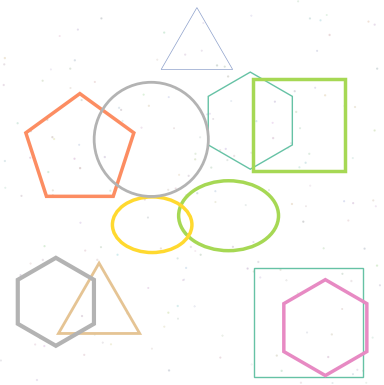[{"shape": "hexagon", "thickness": 1, "radius": 0.63, "center": [0.65, 0.687]}, {"shape": "square", "thickness": 1, "radius": 0.71, "center": [0.802, 0.162]}, {"shape": "pentagon", "thickness": 2.5, "radius": 0.74, "center": [0.207, 0.609]}, {"shape": "triangle", "thickness": 0.5, "radius": 0.54, "center": [0.511, 0.873]}, {"shape": "hexagon", "thickness": 2.5, "radius": 0.62, "center": [0.845, 0.149]}, {"shape": "oval", "thickness": 2.5, "radius": 0.65, "center": [0.594, 0.44]}, {"shape": "square", "thickness": 2.5, "radius": 0.6, "center": [0.776, 0.676]}, {"shape": "oval", "thickness": 2.5, "radius": 0.52, "center": [0.395, 0.416]}, {"shape": "triangle", "thickness": 2, "radius": 0.61, "center": [0.257, 0.195]}, {"shape": "hexagon", "thickness": 3, "radius": 0.57, "center": [0.145, 0.216]}, {"shape": "circle", "thickness": 2, "radius": 0.74, "center": [0.393, 0.638]}]